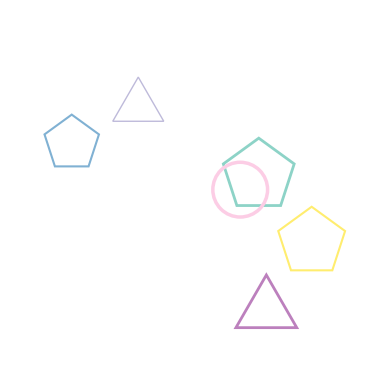[{"shape": "pentagon", "thickness": 2, "radius": 0.48, "center": [0.672, 0.544]}, {"shape": "triangle", "thickness": 1, "radius": 0.38, "center": [0.359, 0.723]}, {"shape": "pentagon", "thickness": 1.5, "radius": 0.37, "center": [0.186, 0.628]}, {"shape": "circle", "thickness": 2.5, "radius": 0.36, "center": [0.624, 0.507]}, {"shape": "triangle", "thickness": 2, "radius": 0.46, "center": [0.692, 0.195]}, {"shape": "pentagon", "thickness": 1.5, "radius": 0.46, "center": [0.81, 0.372]}]